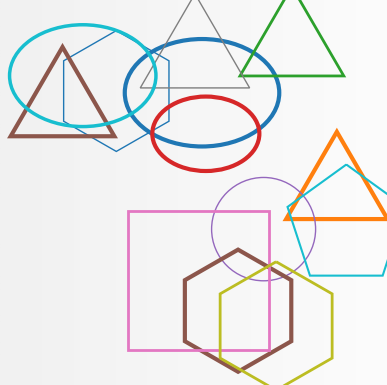[{"shape": "hexagon", "thickness": 1, "radius": 0.78, "center": [0.3, 0.764]}, {"shape": "oval", "thickness": 3, "radius": 1.0, "center": [0.521, 0.759]}, {"shape": "triangle", "thickness": 3, "radius": 0.76, "center": [0.869, 0.507]}, {"shape": "triangle", "thickness": 2, "radius": 0.77, "center": [0.753, 0.88]}, {"shape": "oval", "thickness": 3, "radius": 0.69, "center": [0.531, 0.653]}, {"shape": "circle", "thickness": 1, "radius": 0.67, "center": [0.68, 0.405]}, {"shape": "triangle", "thickness": 3, "radius": 0.77, "center": [0.161, 0.723]}, {"shape": "hexagon", "thickness": 3, "radius": 0.79, "center": [0.614, 0.193]}, {"shape": "square", "thickness": 2, "radius": 0.91, "center": [0.513, 0.271]}, {"shape": "triangle", "thickness": 1, "radius": 0.81, "center": [0.503, 0.853]}, {"shape": "hexagon", "thickness": 2, "radius": 0.83, "center": [0.713, 0.153]}, {"shape": "pentagon", "thickness": 1.5, "radius": 0.8, "center": [0.894, 0.413]}, {"shape": "oval", "thickness": 2.5, "radius": 0.94, "center": [0.214, 0.803]}]